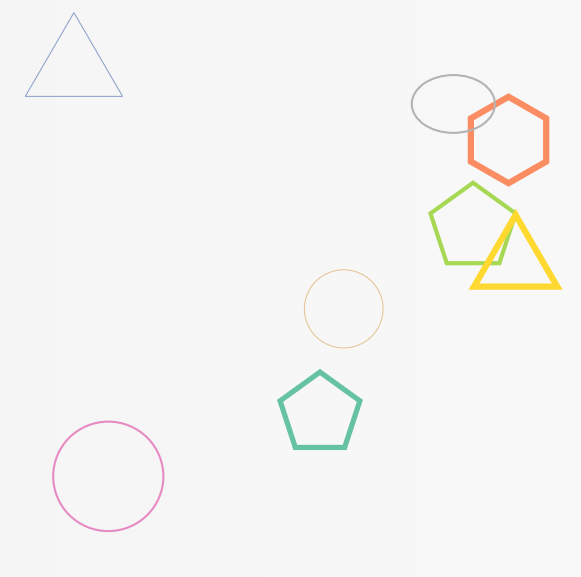[{"shape": "pentagon", "thickness": 2.5, "radius": 0.36, "center": [0.55, 0.283]}, {"shape": "hexagon", "thickness": 3, "radius": 0.37, "center": [0.875, 0.757]}, {"shape": "triangle", "thickness": 0.5, "radius": 0.48, "center": [0.127, 0.881]}, {"shape": "circle", "thickness": 1, "radius": 0.47, "center": [0.186, 0.174]}, {"shape": "pentagon", "thickness": 2, "radius": 0.38, "center": [0.814, 0.606]}, {"shape": "triangle", "thickness": 3, "radius": 0.41, "center": [0.887, 0.544]}, {"shape": "circle", "thickness": 0.5, "radius": 0.34, "center": [0.591, 0.464]}, {"shape": "oval", "thickness": 1, "radius": 0.36, "center": [0.78, 0.819]}]